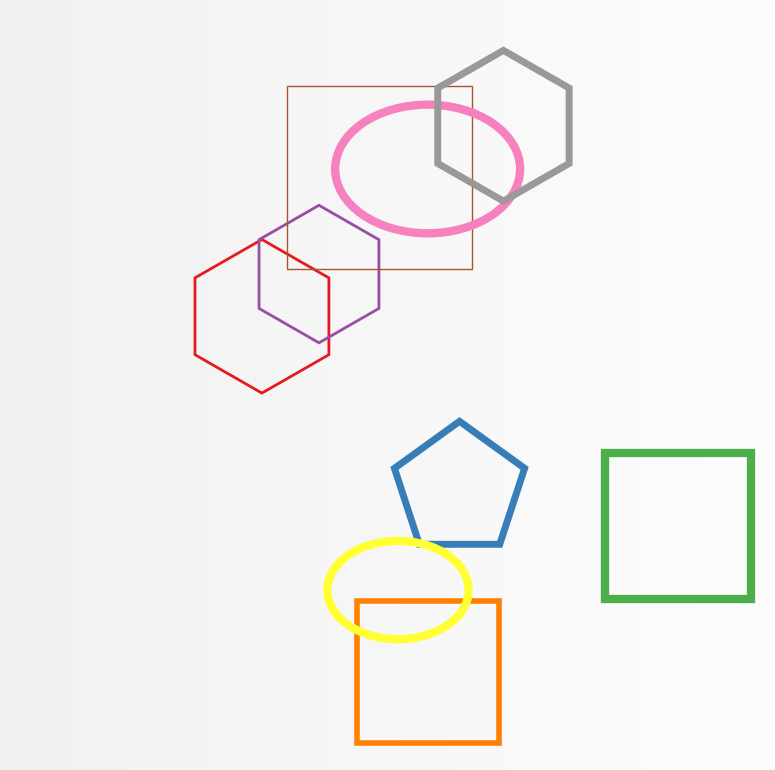[{"shape": "hexagon", "thickness": 1, "radius": 0.5, "center": [0.338, 0.589]}, {"shape": "pentagon", "thickness": 2.5, "radius": 0.44, "center": [0.593, 0.365]}, {"shape": "square", "thickness": 3, "radius": 0.47, "center": [0.875, 0.317]}, {"shape": "hexagon", "thickness": 1, "radius": 0.45, "center": [0.412, 0.644]}, {"shape": "square", "thickness": 2, "radius": 0.46, "center": [0.552, 0.127]}, {"shape": "oval", "thickness": 3, "radius": 0.46, "center": [0.514, 0.234]}, {"shape": "square", "thickness": 0.5, "radius": 0.59, "center": [0.49, 0.769]}, {"shape": "oval", "thickness": 3, "radius": 0.6, "center": [0.552, 0.781]}, {"shape": "hexagon", "thickness": 2.5, "radius": 0.49, "center": [0.65, 0.837]}]